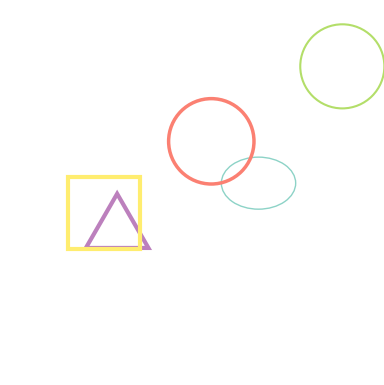[{"shape": "oval", "thickness": 1, "radius": 0.48, "center": [0.671, 0.524]}, {"shape": "circle", "thickness": 2.5, "radius": 0.55, "center": [0.549, 0.633]}, {"shape": "circle", "thickness": 1.5, "radius": 0.55, "center": [0.889, 0.828]}, {"shape": "triangle", "thickness": 3, "radius": 0.47, "center": [0.304, 0.403]}, {"shape": "square", "thickness": 3, "radius": 0.47, "center": [0.269, 0.447]}]